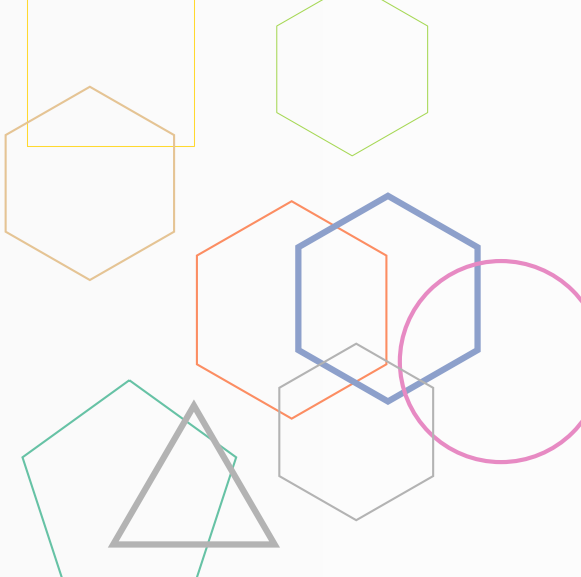[{"shape": "pentagon", "thickness": 1, "radius": 0.97, "center": [0.223, 0.147]}, {"shape": "hexagon", "thickness": 1, "radius": 0.94, "center": [0.502, 0.462]}, {"shape": "hexagon", "thickness": 3, "radius": 0.89, "center": [0.667, 0.482]}, {"shape": "circle", "thickness": 2, "radius": 0.87, "center": [0.862, 0.373]}, {"shape": "hexagon", "thickness": 0.5, "radius": 0.75, "center": [0.606, 0.879]}, {"shape": "square", "thickness": 0.5, "radius": 0.72, "center": [0.19, 0.889]}, {"shape": "hexagon", "thickness": 1, "radius": 0.84, "center": [0.155, 0.682]}, {"shape": "hexagon", "thickness": 1, "radius": 0.76, "center": [0.613, 0.251]}, {"shape": "triangle", "thickness": 3, "radius": 0.8, "center": [0.334, 0.136]}]